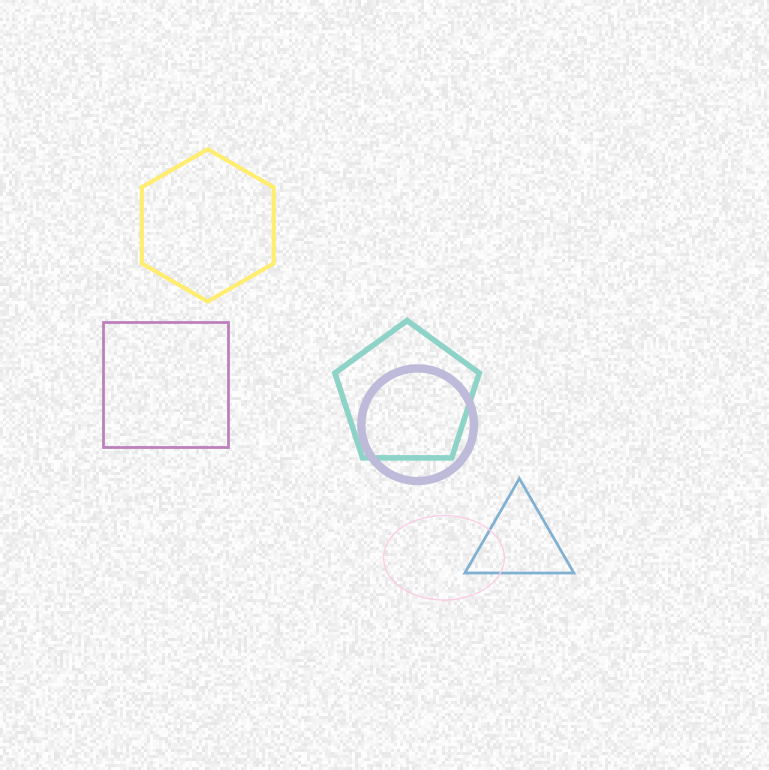[{"shape": "pentagon", "thickness": 2, "radius": 0.49, "center": [0.529, 0.485]}, {"shape": "circle", "thickness": 3, "radius": 0.37, "center": [0.542, 0.448]}, {"shape": "triangle", "thickness": 1, "radius": 0.41, "center": [0.675, 0.297]}, {"shape": "oval", "thickness": 0.5, "radius": 0.39, "center": [0.577, 0.276]}, {"shape": "square", "thickness": 1, "radius": 0.4, "center": [0.215, 0.501]}, {"shape": "hexagon", "thickness": 1.5, "radius": 0.49, "center": [0.27, 0.707]}]